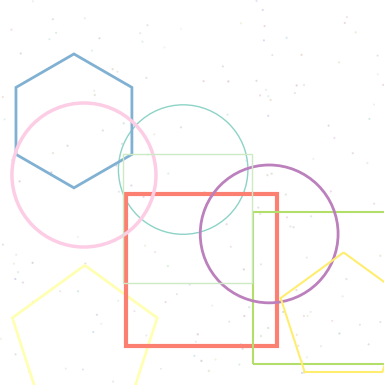[{"shape": "circle", "thickness": 1, "radius": 0.84, "center": [0.476, 0.56]}, {"shape": "pentagon", "thickness": 2, "radius": 0.99, "center": [0.22, 0.113]}, {"shape": "square", "thickness": 3, "radius": 0.98, "center": [0.524, 0.299]}, {"shape": "hexagon", "thickness": 2, "radius": 0.87, "center": [0.192, 0.686]}, {"shape": "square", "thickness": 1.5, "radius": 0.99, "center": [0.855, 0.252]}, {"shape": "circle", "thickness": 2.5, "radius": 0.94, "center": [0.218, 0.545]}, {"shape": "circle", "thickness": 2, "radius": 0.9, "center": [0.699, 0.392]}, {"shape": "square", "thickness": 1, "radius": 0.84, "center": [0.487, 0.431]}, {"shape": "pentagon", "thickness": 1.5, "radius": 0.86, "center": [0.892, 0.173]}]